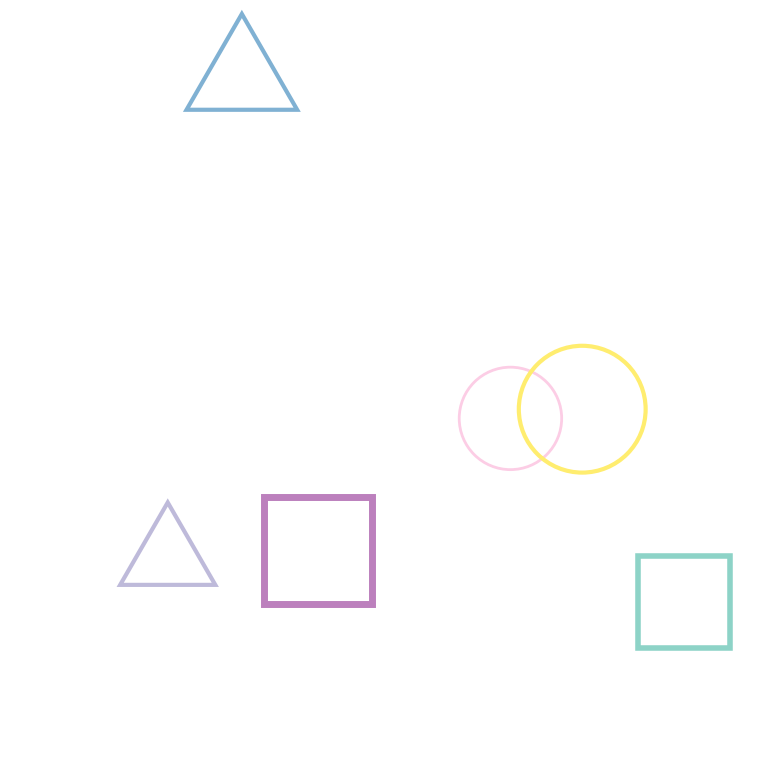[{"shape": "square", "thickness": 2, "radius": 0.3, "center": [0.888, 0.218]}, {"shape": "triangle", "thickness": 1.5, "radius": 0.36, "center": [0.218, 0.276]}, {"shape": "triangle", "thickness": 1.5, "radius": 0.41, "center": [0.314, 0.899]}, {"shape": "circle", "thickness": 1, "radius": 0.33, "center": [0.663, 0.457]}, {"shape": "square", "thickness": 2.5, "radius": 0.35, "center": [0.413, 0.286]}, {"shape": "circle", "thickness": 1.5, "radius": 0.41, "center": [0.756, 0.469]}]